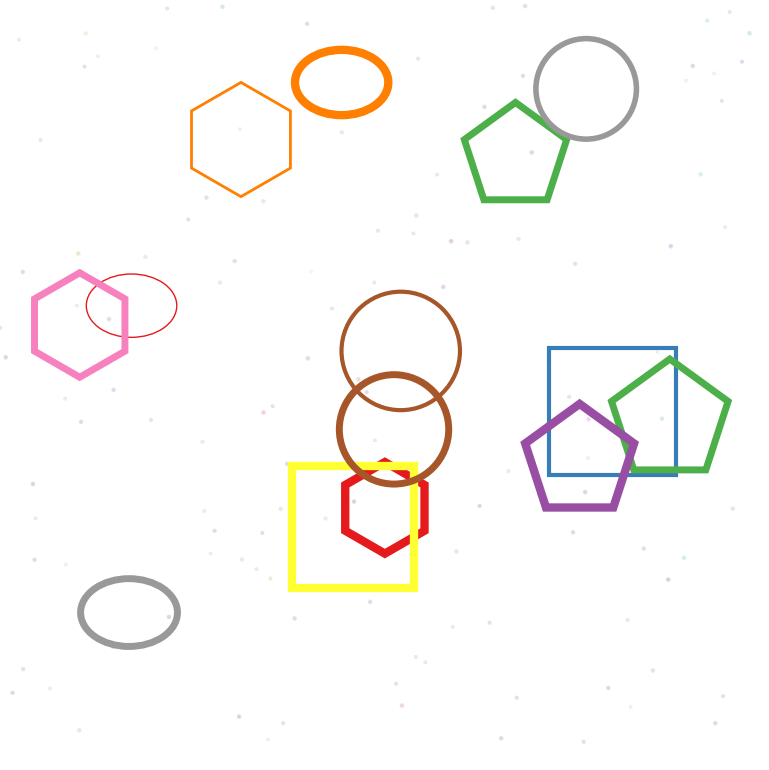[{"shape": "hexagon", "thickness": 3, "radius": 0.3, "center": [0.5, 0.34]}, {"shape": "oval", "thickness": 0.5, "radius": 0.29, "center": [0.171, 0.603]}, {"shape": "square", "thickness": 1.5, "radius": 0.41, "center": [0.795, 0.465]}, {"shape": "pentagon", "thickness": 2.5, "radius": 0.35, "center": [0.669, 0.797]}, {"shape": "pentagon", "thickness": 2.5, "radius": 0.4, "center": [0.87, 0.454]}, {"shape": "pentagon", "thickness": 3, "radius": 0.37, "center": [0.753, 0.401]}, {"shape": "oval", "thickness": 3, "radius": 0.3, "center": [0.444, 0.893]}, {"shape": "hexagon", "thickness": 1, "radius": 0.37, "center": [0.313, 0.819]}, {"shape": "square", "thickness": 3, "radius": 0.39, "center": [0.458, 0.316]}, {"shape": "circle", "thickness": 1.5, "radius": 0.38, "center": [0.52, 0.544]}, {"shape": "circle", "thickness": 2.5, "radius": 0.36, "center": [0.512, 0.442]}, {"shape": "hexagon", "thickness": 2.5, "radius": 0.34, "center": [0.104, 0.578]}, {"shape": "oval", "thickness": 2.5, "radius": 0.31, "center": [0.168, 0.204]}, {"shape": "circle", "thickness": 2, "radius": 0.33, "center": [0.761, 0.885]}]